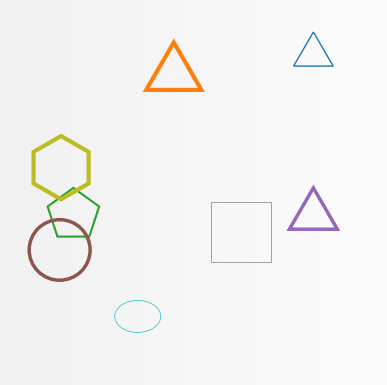[{"shape": "triangle", "thickness": 1, "radius": 0.29, "center": [0.809, 0.858]}, {"shape": "triangle", "thickness": 3, "radius": 0.41, "center": [0.449, 0.808]}, {"shape": "pentagon", "thickness": 1.5, "radius": 0.35, "center": [0.189, 0.442]}, {"shape": "triangle", "thickness": 2.5, "radius": 0.36, "center": [0.809, 0.44]}, {"shape": "circle", "thickness": 2.5, "radius": 0.39, "center": [0.154, 0.351]}, {"shape": "square", "thickness": 0.5, "radius": 0.39, "center": [0.622, 0.397]}, {"shape": "hexagon", "thickness": 3, "radius": 0.41, "center": [0.158, 0.565]}, {"shape": "oval", "thickness": 0.5, "radius": 0.3, "center": [0.355, 0.178]}]